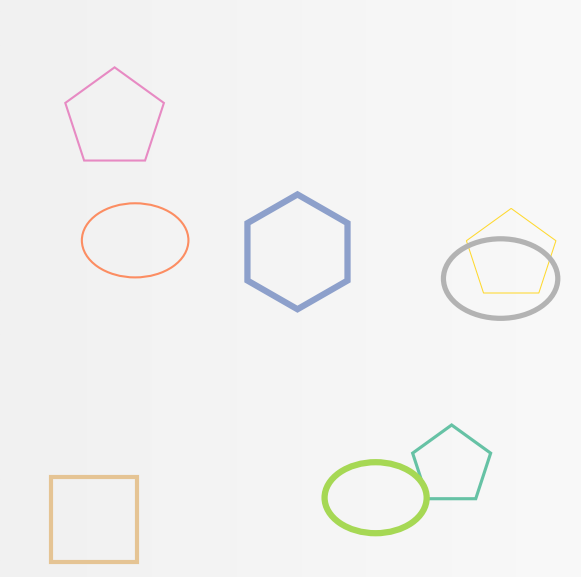[{"shape": "pentagon", "thickness": 1.5, "radius": 0.35, "center": [0.777, 0.193]}, {"shape": "oval", "thickness": 1, "radius": 0.46, "center": [0.233, 0.583]}, {"shape": "hexagon", "thickness": 3, "radius": 0.5, "center": [0.512, 0.563]}, {"shape": "pentagon", "thickness": 1, "radius": 0.45, "center": [0.197, 0.793]}, {"shape": "oval", "thickness": 3, "radius": 0.44, "center": [0.646, 0.137]}, {"shape": "pentagon", "thickness": 0.5, "radius": 0.4, "center": [0.879, 0.557]}, {"shape": "square", "thickness": 2, "radius": 0.37, "center": [0.162, 0.1]}, {"shape": "oval", "thickness": 2.5, "radius": 0.49, "center": [0.861, 0.517]}]